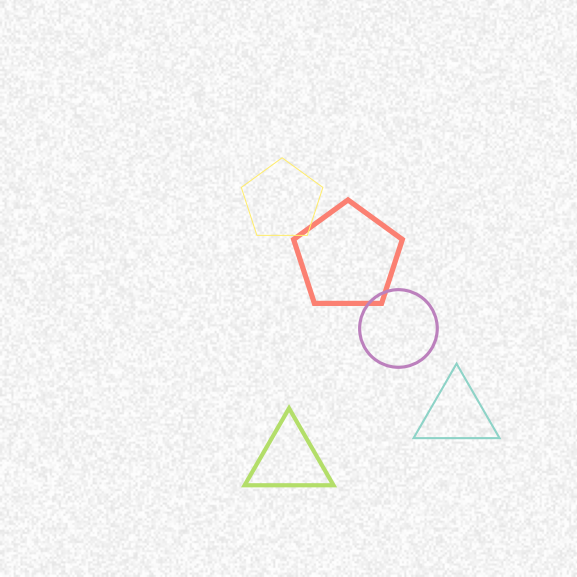[{"shape": "triangle", "thickness": 1, "radius": 0.43, "center": [0.791, 0.283]}, {"shape": "pentagon", "thickness": 2.5, "radius": 0.5, "center": [0.603, 0.554]}, {"shape": "triangle", "thickness": 2, "radius": 0.44, "center": [0.501, 0.203]}, {"shape": "circle", "thickness": 1.5, "radius": 0.34, "center": [0.69, 0.43]}, {"shape": "pentagon", "thickness": 0.5, "radius": 0.37, "center": [0.488, 0.652]}]